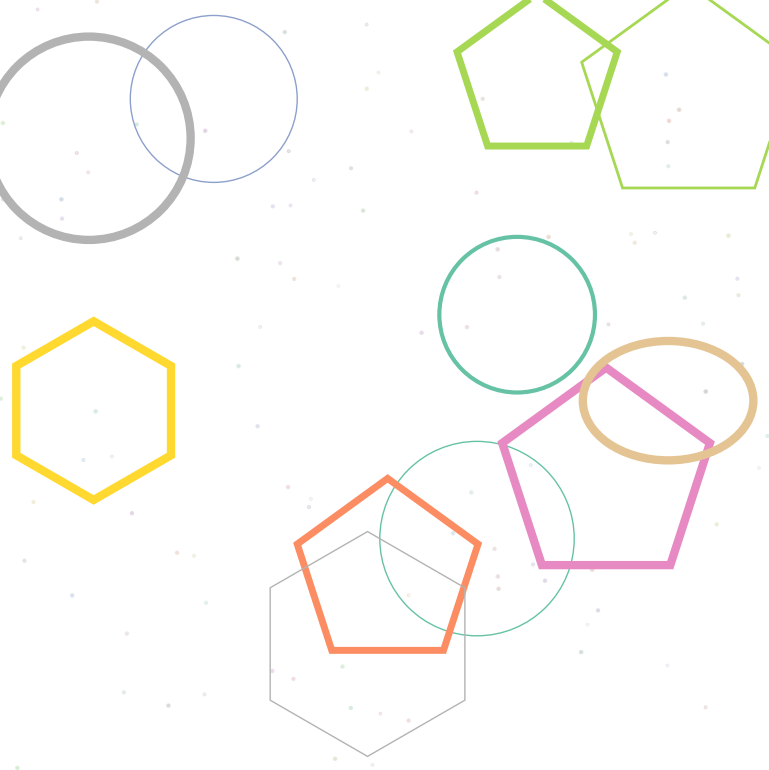[{"shape": "circle", "thickness": 1.5, "radius": 0.51, "center": [0.672, 0.591]}, {"shape": "circle", "thickness": 0.5, "radius": 0.63, "center": [0.619, 0.301]}, {"shape": "pentagon", "thickness": 2.5, "radius": 0.62, "center": [0.503, 0.255]}, {"shape": "circle", "thickness": 0.5, "radius": 0.54, "center": [0.278, 0.872]}, {"shape": "pentagon", "thickness": 3, "radius": 0.71, "center": [0.787, 0.381]}, {"shape": "pentagon", "thickness": 2.5, "radius": 0.55, "center": [0.698, 0.899]}, {"shape": "pentagon", "thickness": 1, "radius": 0.73, "center": [0.894, 0.874]}, {"shape": "hexagon", "thickness": 3, "radius": 0.58, "center": [0.122, 0.467]}, {"shape": "oval", "thickness": 3, "radius": 0.55, "center": [0.868, 0.48]}, {"shape": "circle", "thickness": 3, "radius": 0.66, "center": [0.116, 0.82]}, {"shape": "hexagon", "thickness": 0.5, "radius": 0.73, "center": [0.477, 0.164]}]